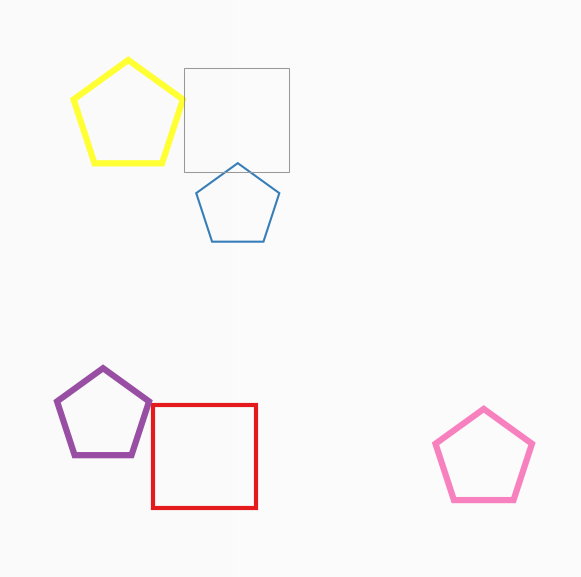[{"shape": "square", "thickness": 2, "radius": 0.45, "center": [0.352, 0.208]}, {"shape": "pentagon", "thickness": 1, "radius": 0.38, "center": [0.409, 0.641]}, {"shape": "pentagon", "thickness": 3, "radius": 0.42, "center": [0.177, 0.278]}, {"shape": "pentagon", "thickness": 3, "radius": 0.49, "center": [0.221, 0.796]}, {"shape": "pentagon", "thickness": 3, "radius": 0.44, "center": [0.832, 0.204]}, {"shape": "square", "thickness": 0.5, "radius": 0.45, "center": [0.407, 0.791]}]